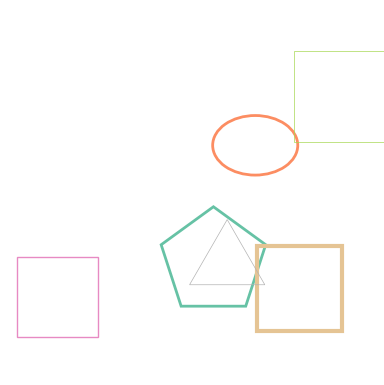[{"shape": "pentagon", "thickness": 2, "radius": 0.71, "center": [0.554, 0.32]}, {"shape": "oval", "thickness": 2, "radius": 0.55, "center": [0.663, 0.623]}, {"shape": "square", "thickness": 1, "radius": 0.52, "center": [0.15, 0.228]}, {"shape": "square", "thickness": 0.5, "radius": 0.59, "center": [0.881, 0.749]}, {"shape": "square", "thickness": 3, "radius": 0.55, "center": [0.778, 0.251]}, {"shape": "triangle", "thickness": 0.5, "radius": 0.56, "center": [0.59, 0.317]}]